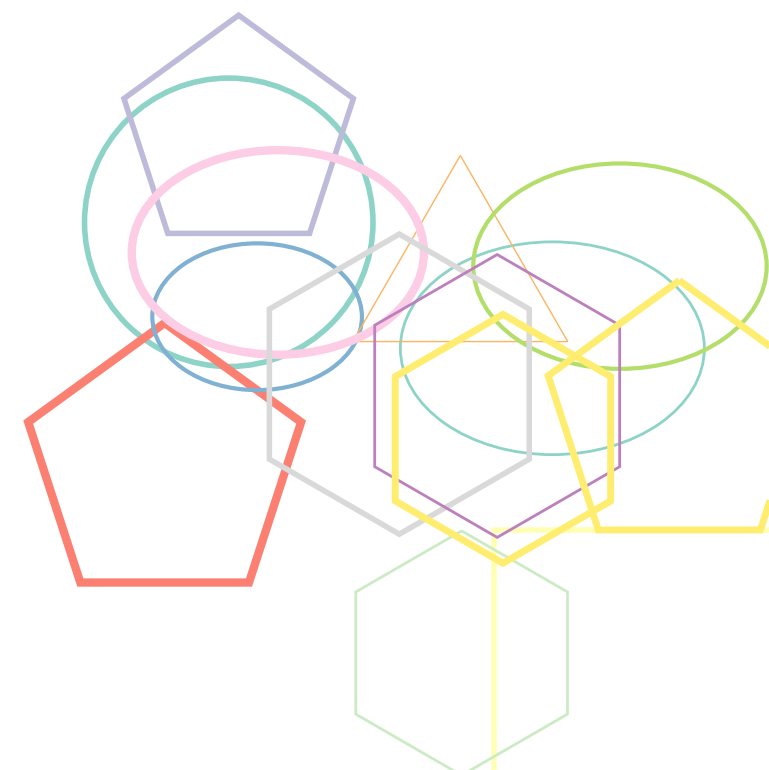[{"shape": "circle", "thickness": 2, "radius": 0.94, "center": [0.297, 0.711]}, {"shape": "oval", "thickness": 1, "radius": 0.99, "center": [0.717, 0.548]}, {"shape": "square", "thickness": 2, "radius": 0.96, "center": [0.834, 0.12]}, {"shape": "pentagon", "thickness": 2, "radius": 0.78, "center": [0.31, 0.824]}, {"shape": "pentagon", "thickness": 3, "radius": 0.93, "center": [0.214, 0.394]}, {"shape": "oval", "thickness": 1.5, "radius": 0.68, "center": [0.334, 0.589]}, {"shape": "triangle", "thickness": 0.5, "radius": 0.81, "center": [0.598, 0.637]}, {"shape": "oval", "thickness": 1.5, "radius": 0.95, "center": [0.805, 0.654]}, {"shape": "oval", "thickness": 3, "radius": 0.95, "center": [0.361, 0.672]}, {"shape": "hexagon", "thickness": 2, "radius": 0.97, "center": [0.519, 0.501]}, {"shape": "hexagon", "thickness": 1, "radius": 0.92, "center": [0.646, 0.486]}, {"shape": "hexagon", "thickness": 1, "radius": 0.79, "center": [0.599, 0.152]}, {"shape": "pentagon", "thickness": 2.5, "radius": 0.9, "center": [0.882, 0.457]}, {"shape": "hexagon", "thickness": 2.5, "radius": 0.81, "center": [0.653, 0.43]}]